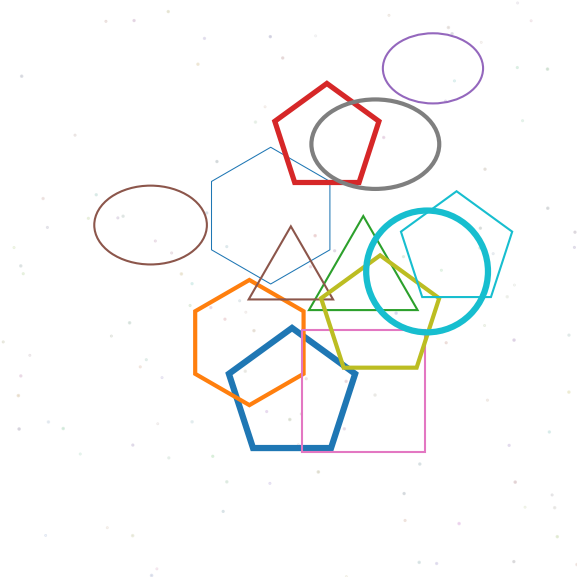[{"shape": "pentagon", "thickness": 3, "radius": 0.57, "center": [0.506, 0.316]}, {"shape": "hexagon", "thickness": 0.5, "radius": 0.59, "center": [0.469, 0.626]}, {"shape": "hexagon", "thickness": 2, "radius": 0.54, "center": [0.432, 0.406]}, {"shape": "triangle", "thickness": 1, "radius": 0.54, "center": [0.629, 0.516]}, {"shape": "pentagon", "thickness": 2.5, "radius": 0.47, "center": [0.566, 0.76]}, {"shape": "oval", "thickness": 1, "radius": 0.43, "center": [0.75, 0.881]}, {"shape": "oval", "thickness": 1, "radius": 0.49, "center": [0.261, 0.609]}, {"shape": "triangle", "thickness": 1, "radius": 0.42, "center": [0.504, 0.523]}, {"shape": "square", "thickness": 1, "radius": 0.53, "center": [0.63, 0.322]}, {"shape": "oval", "thickness": 2, "radius": 0.55, "center": [0.65, 0.749]}, {"shape": "pentagon", "thickness": 2, "radius": 0.54, "center": [0.658, 0.449]}, {"shape": "circle", "thickness": 3, "radius": 0.53, "center": [0.74, 0.529]}, {"shape": "pentagon", "thickness": 1, "radius": 0.51, "center": [0.791, 0.567]}]